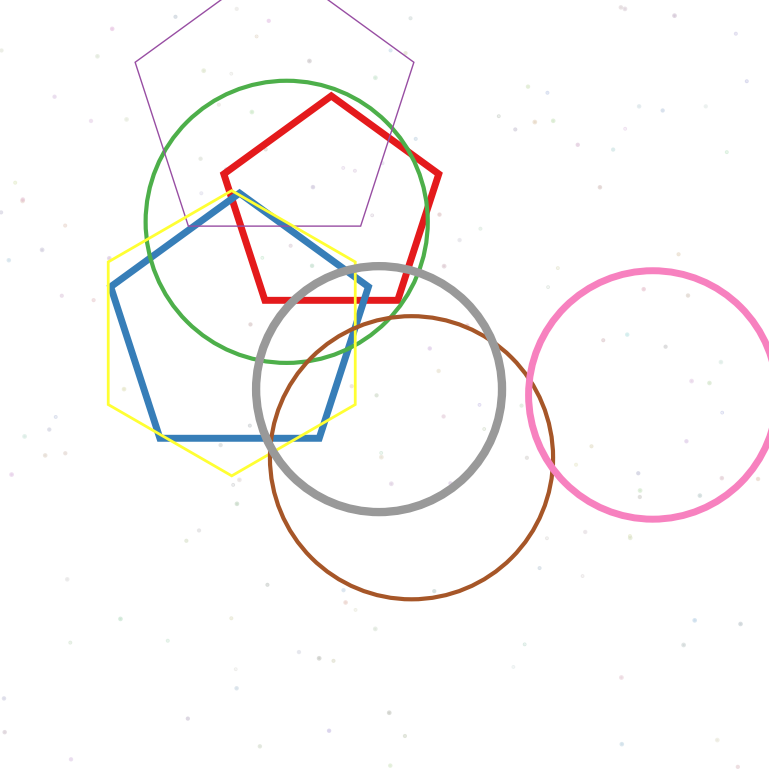[{"shape": "pentagon", "thickness": 2.5, "radius": 0.73, "center": [0.43, 0.729]}, {"shape": "pentagon", "thickness": 2.5, "radius": 0.88, "center": [0.311, 0.573]}, {"shape": "circle", "thickness": 1.5, "radius": 0.92, "center": [0.372, 0.712]}, {"shape": "pentagon", "thickness": 0.5, "radius": 0.95, "center": [0.356, 0.86]}, {"shape": "hexagon", "thickness": 1, "radius": 0.93, "center": [0.301, 0.567]}, {"shape": "circle", "thickness": 1.5, "radius": 0.92, "center": [0.534, 0.406]}, {"shape": "circle", "thickness": 2.5, "radius": 0.81, "center": [0.848, 0.487]}, {"shape": "circle", "thickness": 3, "radius": 0.8, "center": [0.492, 0.495]}]